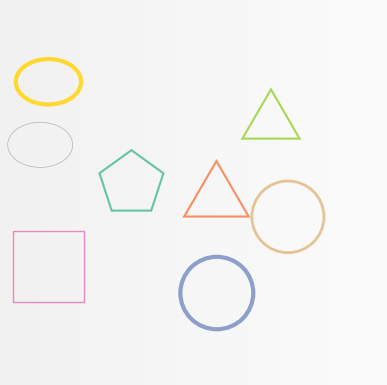[{"shape": "pentagon", "thickness": 1.5, "radius": 0.43, "center": [0.339, 0.523]}, {"shape": "triangle", "thickness": 1.5, "radius": 0.48, "center": [0.558, 0.486]}, {"shape": "circle", "thickness": 3, "radius": 0.47, "center": [0.56, 0.239]}, {"shape": "square", "thickness": 1, "radius": 0.46, "center": [0.125, 0.307]}, {"shape": "triangle", "thickness": 1.5, "radius": 0.43, "center": [0.699, 0.683]}, {"shape": "oval", "thickness": 3, "radius": 0.42, "center": [0.125, 0.788]}, {"shape": "circle", "thickness": 2, "radius": 0.47, "center": [0.743, 0.437]}, {"shape": "oval", "thickness": 0.5, "radius": 0.42, "center": [0.104, 0.624]}]